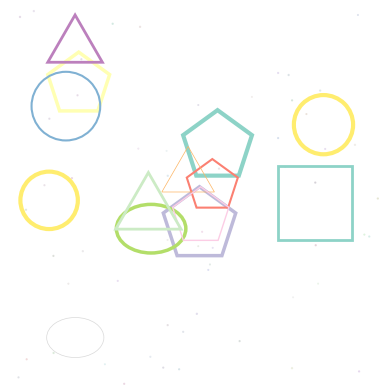[{"shape": "square", "thickness": 2, "radius": 0.48, "center": [0.818, 0.472]}, {"shape": "pentagon", "thickness": 3, "radius": 0.47, "center": [0.565, 0.62]}, {"shape": "pentagon", "thickness": 2.5, "radius": 0.42, "center": [0.204, 0.78]}, {"shape": "pentagon", "thickness": 2.5, "radius": 0.49, "center": [0.518, 0.416]}, {"shape": "pentagon", "thickness": 1.5, "radius": 0.35, "center": [0.551, 0.517]}, {"shape": "circle", "thickness": 1.5, "radius": 0.45, "center": [0.171, 0.724]}, {"shape": "triangle", "thickness": 0.5, "radius": 0.39, "center": [0.489, 0.541]}, {"shape": "oval", "thickness": 2.5, "radius": 0.45, "center": [0.393, 0.406]}, {"shape": "pentagon", "thickness": 1, "radius": 0.38, "center": [0.521, 0.438]}, {"shape": "oval", "thickness": 0.5, "radius": 0.37, "center": [0.196, 0.123]}, {"shape": "triangle", "thickness": 2, "radius": 0.41, "center": [0.195, 0.879]}, {"shape": "triangle", "thickness": 2, "radius": 0.49, "center": [0.385, 0.454]}, {"shape": "circle", "thickness": 3, "radius": 0.38, "center": [0.84, 0.676]}, {"shape": "circle", "thickness": 3, "radius": 0.37, "center": [0.128, 0.48]}]